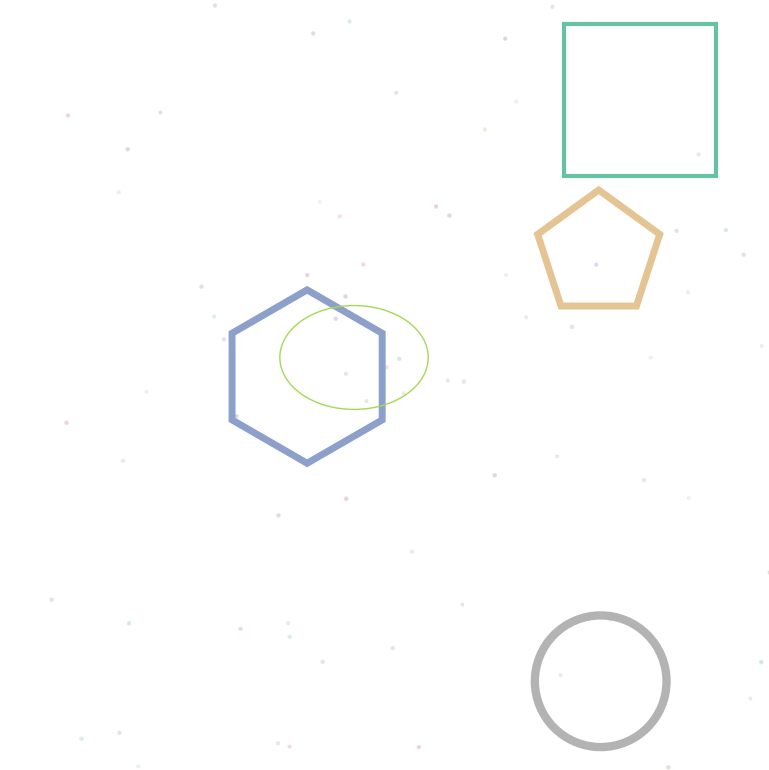[{"shape": "square", "thickness": 1.5, "radius": 0.49, "center": [0.831, 0.871]}, {"shape": "hexagon", "thickness": 2.5, "radius": 0.56, "center": [0.399, 0.511]}, {"shape": "oval", "thickness": 0.5, "radius": 0.48, "center": [0.46, 0.536]}, {"shape": "pentagon", "thickness": 2.5, "radius": 0.42, "center": [0.778, 0.67]}, {"shape": "circle", "thickness": 3, "radius": 0.43, "center": [0.78, 0.115]}]